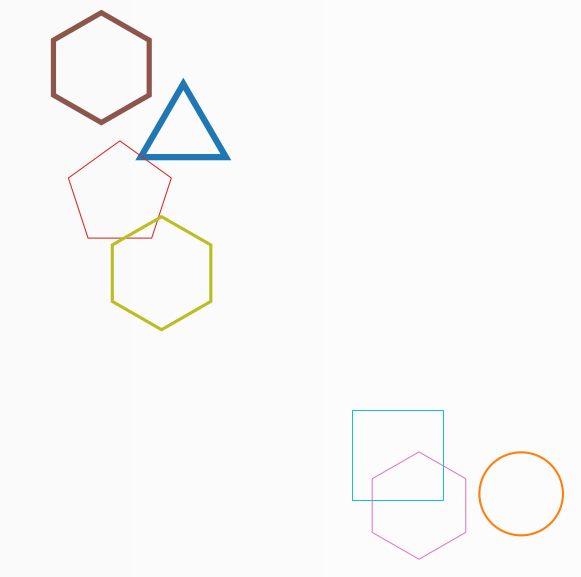[{"shape": "triangle", "thickness": 3, "radius": 0.42, "center": [0.315, 0.769]}, {"shape": "circle", "thickness": 1, "radius": 0.36, "center": [0.897, 0.144]}, {"shape": "pentagon", "thickness": 0.5, "radius": 0.47, "center": [0.206, 0.662]}, {"shape": "hexagon", "thickness": 2.5, "radius": 0.48, "center": [0.174, 0.882]}, {"shape": "hexagon", "thickness": 0.5, "radius": 0.46, "center": [0.721, 0.124]}, {"shape": "hexagon", "thickness": 1.5, "radius": 0.49, "center": [0.278, 0.526]}, {"shape": "square", "thickness": 0.5, "radius": 0.39, "center": [0.684, 0.212]}]